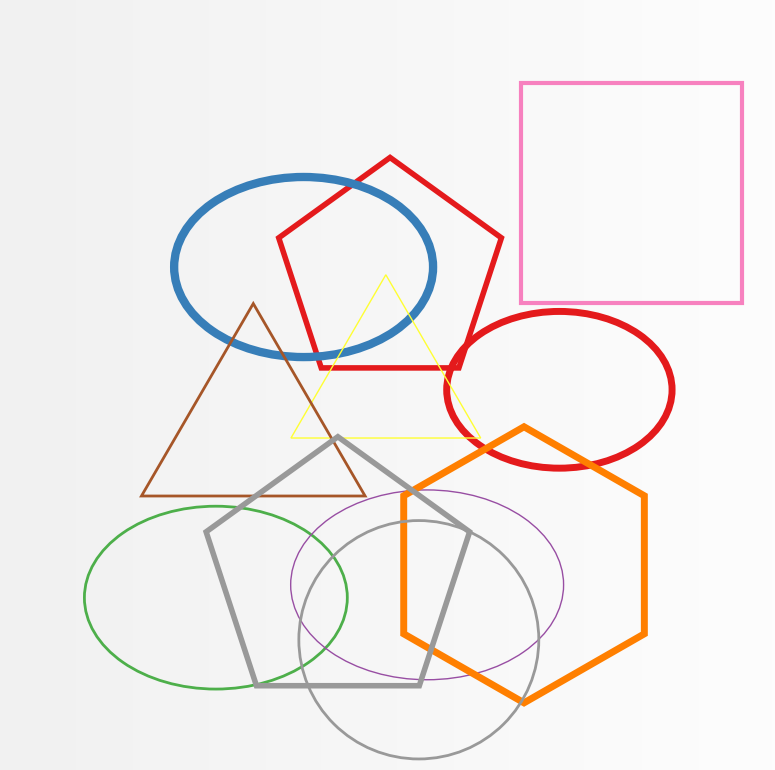[{"shape": "pentagon", "thickness": 2, "radius": 0.76, "center": [0.503, 0.644]}, {"shape": "oval", "thickness": 2.5, "radius": 0.73, "center": [0.722, 0.494]}, {"shape": "oval", "thickness": 3, "radius": 0.84, "center": [0.392, 0.653]}, {"shape": "oval", "thickness": 1, "radius": 0.85, "center": [0.279, 0.224]}, {"shape": "oval", "thickness": 0.5, "radius": 0.88, "center": [0.551, 0.24]}, {"shape": "hexagon", "thickness": 2.5, "radius": 0.9, "center": [0.676, 0.266]}, {"shape": "triangle", "thickness": 0.5, "radius": 0.71, "center": [0.498, 0.502]}, {"shape": "triangle", "thickness": 1, "radius": 0.83, "center": [0.327, 0.439]}, {"shape": "square", "thickness": 1.5, "radius": 0.71, "center": [0.815, 0.75]}, {"shape": "circle", "thickness": 1, "radius": 0.77, "center": [0.54, 0.169]}, {"shape": "pentagon", "thickness": 2, "radius": 0.89, "center": [0.436, 0.254]}]